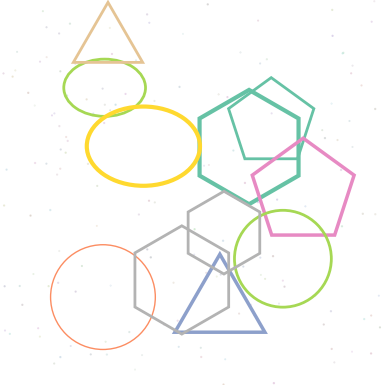[{"shape": "pentagon", "thickness": 2, "radius": 0.58, "center": [0.704, 0.682]}, {"shape": "hexagon", "thickness": 3, "radius": 0.74, "center": [0.647, 0.618]}, {"shape": "circle", "thickness": 1, "radius": 0.68, "center": [0.267, 0.228]}, {"shape": "triangle", "thickness": 2.5, "radius": 0.68, "center": [0.571, 0.205]}, {"shape": "pentagon", "thickness": 2.5, "radius": 0.7, "center": [0.787, 0.502]}, {"shape": "circle", "thickness": 2, "radius": 0.63, "center": [0.735, 0.328]}, {"shape": "oval", "thickness": 2, "radius": 0.53, "center": [0.272, 0.772]}, {"shape": "oval", "thickness": 3, "radius": 0.74, "center": [0.372, 0.62]}, {"shape": "triangle", "thickness": 2, "radius": 0.52, "center": [0.281, 0.89]}, {"shape": "hexagon", "thickness": 2, "radius": 0.7, "center": [0.472, 0.273]}, {"shape": "hexagon", "thickness": 2, "radius": 0.54, "center": [0.582, 0.396]}]